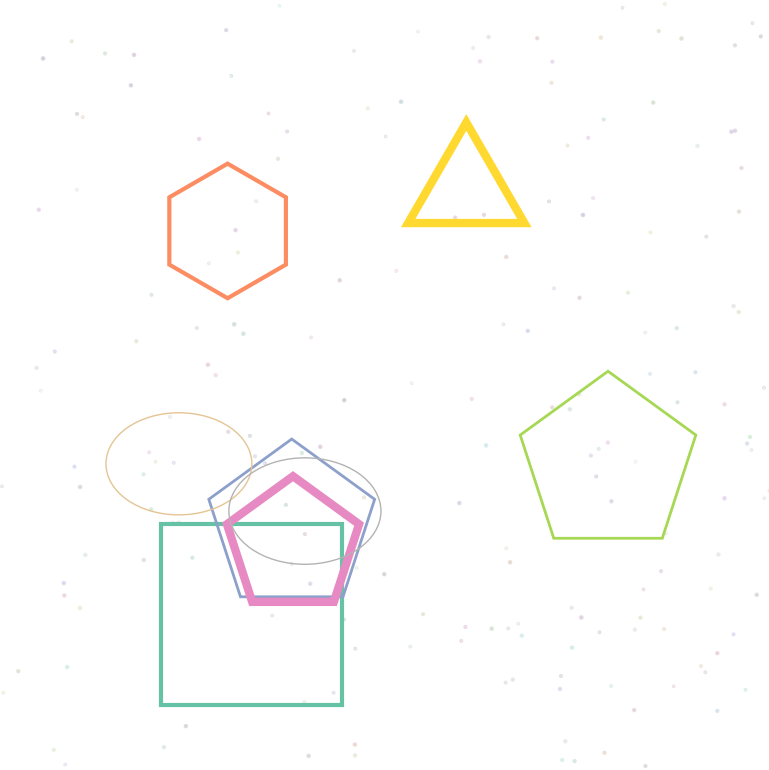[{"shape": "square", "thickness": 1.5, "radius": 0.59, "center": [0.326, 0.202]}, {"shape": "hexagon", "thickness": 1.5, "radius": 0.44, "center": [0.296, 0.7]}, {"shape": "pentagon", "thickness": 1, "radius": 0.57, "center": [0.379, 0.317]}, {"shape": "pentagon", "thickness": 3, "radius": 0.45, "center": [0.381, 0.291]}, {"shape": "pentagon", "thickness": 1, "radius": 0.6, "center": [0.79, 0.398]}, {"shape": "triangle", "thickness": 3, "radius": 0.44, "center": [0.606, 0.754]}, {"shape": "oval", "thickness": 0.5, "radius": 0.47, "center": [0.232, 0.398]}, {"shape": "oval", "thickness": 0.5, "radius": 0.49, "center": [0.396, 0.336]}]